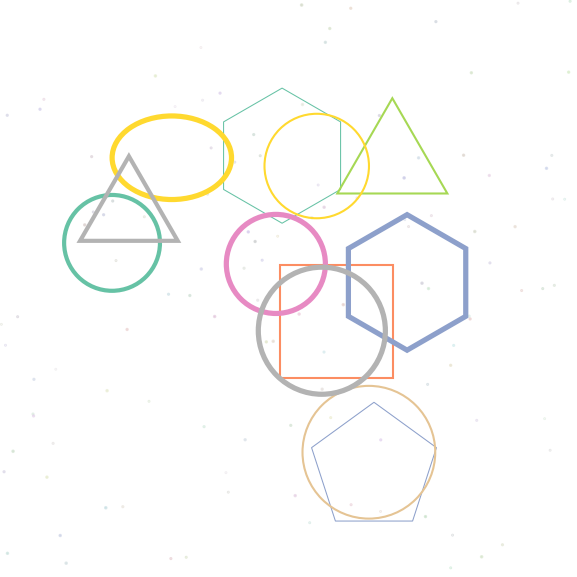[{"shape": "circle", "thickness": 2, "radius": 0.41, "center": [0.194, 0.579]}, {"shape": "hexagon", "thickness": 0.5, "radius": 0.58, "center": [0.488, 0.73]}, {"shape": "square", "thickness": 1, "radius": 0.49, "center": [0.582, 0.442]}, {"shape": "hexagon", "thickness": 2.5, "radius": 0.59, "center": [0.705, 0.51]}, {"shape": "pentagon", "thickness": 0.5, "radius": 0.57, "center": [0.648, 0.189]}, {"shape": "circle", "thickness": 2.5, "radius": 0.43, "center": [0.478, 0.542]}, {"shape": "triangle", "thickness": 1, "radius": 0.55, "center": [0.679, 0.719]}, {"shape": "circle", "thickness": 1, "radius": 0.45, "center": [0.548, 0.712]}, {"shape": "oval", "thickness": 2.5, "radius": 0.52, "center": [0.298, 0.726]}, {"shape": "circle", "thickness": 1, "radius": 0.57, "center": [0.639, 0.216]}, {"shape": "triangle", "thickness": 2, "radius": 0.49, "center": [0.223, 0.631]}, {"shape": "circle", "thickness": 2.5, "radius": 0.55, "center": [0.557, 0.426]}]